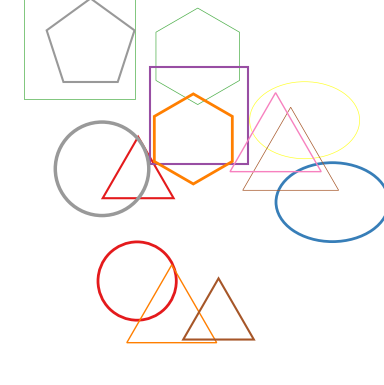[{"shape": "circle", "thickness": 2, "radius": 0.51, "center": [0.356, 0.27]}, {"shape": "triangle", "thickness": 1.5, "radius": 0.53, "center": [0.359, 0.538]}, {"shape": "oval", "thickness": 2, "radius": 0.73, "center": [0.863, 0.475]}, {"shape": "square", "thickness": 0.5, "radius": 0.72, "center": [0.207, 0.887]}, {"shape": "hexagon", "thickness": 0.5, "radius": 0.63, "center": [0.514, 0.854]}, {"shape": "square", "thickness": 1.5, "radius": 0.63, "center": [0.516, 0.7]}, {"shape": "hexagon", "thickness": 2, "radius": 0.58, "center": [0.502, 0.639]}, {"shape": "triangle", "thickness": 1, "radius": 0.67, "center": [0.446, 0.177]}, {"shape": "oval", "thickness": 0.5, "radius": 0.71, "center": [0.791, 0.688]}, {"shape": "triangle", "thickness": 0.5, "radius": 0.72, "center": [0.755, 0.578]}, {"shape": "triangle", "thickness": 1.5, "radius": 0.53, "center": [0.568, 0.171]}, {"shape": "triangle", "thickness": 1, "radius": 0.68, "center": [0.716, 0.623]}, {"shape": "pentagon", "thickness": 1.5, "radius": 0.6, "center": [0.235, 0.884]}, {"shape": "circle", "thickness": 2.5, "radius": 0.61, "center": [0.265, 0.562]}]